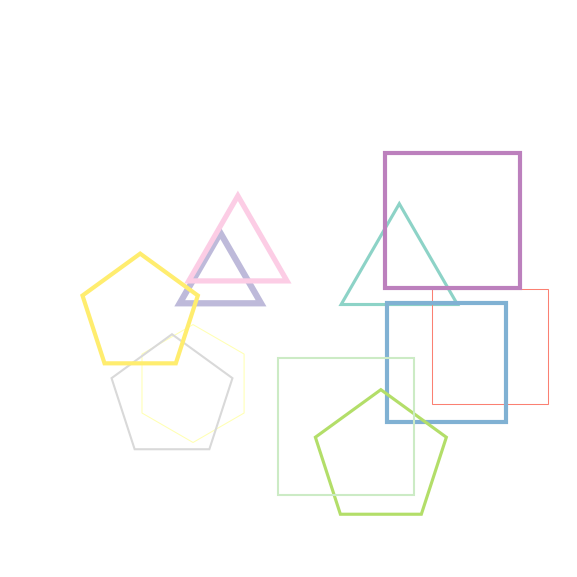[{"shape": "triangle", "thickness": 1.5, "radius": 0.58, "center": [0.691, 0.53]}, {"shape": "hexagon", "thickness": 0.5, "radius": 0.51, "center": [0.334, 0.335]}, {"shape": "triangle", "thickness": 3, "radius": 0.41, "center": [0.382, 0.515]}, {"shape": "square", "thickness": 0.5, "radius": 0.5, "center": [0.848, 0.399]}, {"shape": "square", "thickness": 2, "radius": 0.52, "center": [0.772, 0.372]}, {"shape": "pentagon", "thickness": 1.5, "radius": 0.6, "center": [0.66, 0.205]}, {"shape": "triangle", "thickness": 2.5, "radius": 0.49, "center": [0.412, 0.562]}, {"shape": "pentagon", "thickness": 1, "radius": 0.55, "center": [0.298, 0.31]}, {"shape": "square", "thickness": 2, "radius": 0.58, "center": [0.784, 0.617]}, {"shape": "square", "thickness": 1, "radius": 0.59, "center": [0.599, 0.26]}, {"shape": "pentagon", "thickness": 2, "radius": 0.53, "center": [0.243, 0.455]}]